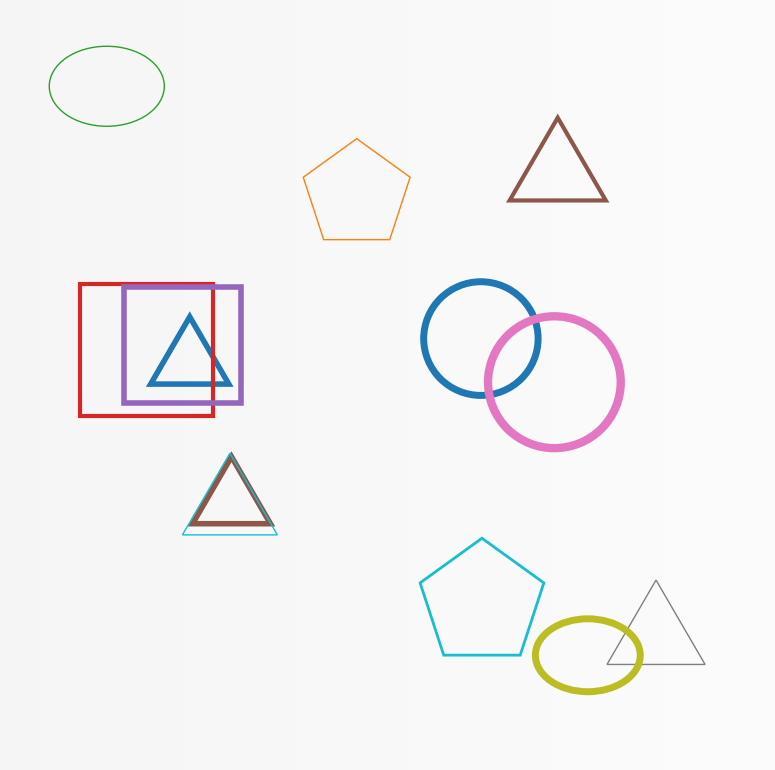[{"shape": "triangle", "thickness": 2, "radius": 0.29, "center": [0.245, 0.53]}, {"shape": "circle", "thickness": 2.5, "radius": 0.37, "center": [0.621, 0.56]}, {"shape": "pentagon", "thickness": 0.5, "radius": 0.36, "center": [0.46, 0.747]}, {"shape": "oval", "thickness": 0.5, "radius": 0.37, "center": [0.138, 0.888]}, {"shape": "square", "thickness": 1.5, "radius": 0.43, "center": [0.189, 0.546]}, {"shape": "square", "thickness": 2, "radius": 0.38, "center": [0.235, 0.552]}, {"shape": "triangle", "thickness": 1.5, "radius": 0.36, "center": [0.72, 0.775]}, {"shape": "triangle", "thickness": 2, "radius": 0.29, "center": [0.299, 0.349]}, {"shape": "circle", "thickness": 3, "radius": 0.43, "center": [0.715, 0.504]}, {"shape": "triangle", "thickness": 0.5, "radius": 0.37, "center": [0.846, 0.174]}, {"shape": "oval", "thickness": 2.5, "radius": 0.34, "center": [0.758, 0.149]}, {"shape": "triangle", "thickness": 0.5, "radius": 0.35, "center": [0.297, 0.341]}, {"shape": "pentagon", "thickness": 1, "radius": 0.42, "center": [0.622, 0.217]}]